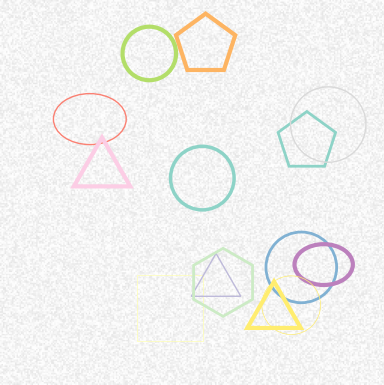[{"shape": "circle", "thickness": 2.5, "radius": 0.41, "center": [0.525, 0.537]}, {"shape": "pentagon", "thickness": 2, "radius": 0.39, "center": [0.797, 0.632]}, {"shape": "square", "thickness": 0.5, "radius": 0.43, "center": [0.442, 0.199]}, {"shape": "triangle", "thickness": 1, "radius": 0.37, "center": [0.561, 0.268]}, {"shape": "oval", "thickness": 1, "radius": 0.47, "center": [0.233, 0.691]}, {"shape": "circle", "thickness": 2, "radius": 0.46, "center": [0.783, 0.306]}, {"shape": "pentagon", "thickness": 3, "radius": 0.4, "center": [0.534, 0.884]}, {"shape": "circle", "thickness": 3, "radius": 0.35, "center": [0.388, 0.861]}, {"shape": "triangle", "thickness": 3, "radius": 0.42, "center": [0.265, 0.558]}, {"shape": "circle", "thickness": 1, "radius": 0.49, "center": [0.853, 0.676]}, {"shape": "oval", "thickness": 3, "radius": 0.38, "center": [0.841, 0.313]}, {"shape": "hexagon", "thickness": 2, "radius": 0.44, "center": [0.579, 0.267]}, {"shape": "circle", "thickness": 0.5, "radius": 0.38, "center": [0.756, 0.207]}, {"shape": "triangle", "thickness": 3, "radius": 0.4, "center": [0.712, 0.188]}]